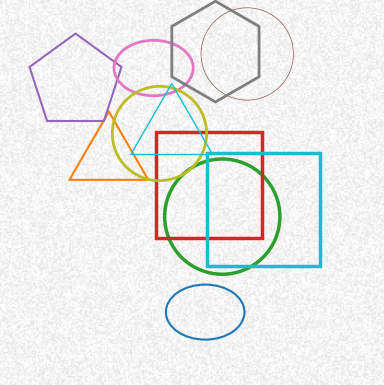[{"shape": "oval", "thickness": 1.5, "radius": 0.51, "center": [0.533, 0.189]}, {"shape": "triangle", "thickness": 1.5, "radius": 0.59, "center": [0.283, 0.592]}, {"shape": "circle", "thickness": 2.5, "radius": 0.75, "center": [0.577, 0.437]}, {"shape": "square", "thickness": 2.5, "radius": 0.69, "center": [0.542, 0.52]}, {"shape": "pentagon", "thickness": 1.5, "radius": 0.63, "center": [0.196, 0.787]}, {"shape": "circle", "thickness": 0.5, "radius": 0.6, "center": [0.642, 0.86]}, {"shape": "oval", "thickness": 2, "radius": 0.51, "center": [0.399, 0.823]}, {"shape": "hexagon", "thickness": 2, "radius": 0.65, "center": [0.56, 0.866]}, {"shape": "circle", "thickness": 2, "radius": 0.61, "center": [0.414, 0.653]}, {"shape": "square", "thickness": 2.5, "radius": 0.74, "center": [0.684, 0.455]}, {"shape": "triangle", "thickness": 1, "radius": 0.61, "center": [0.446, 0.66]}]